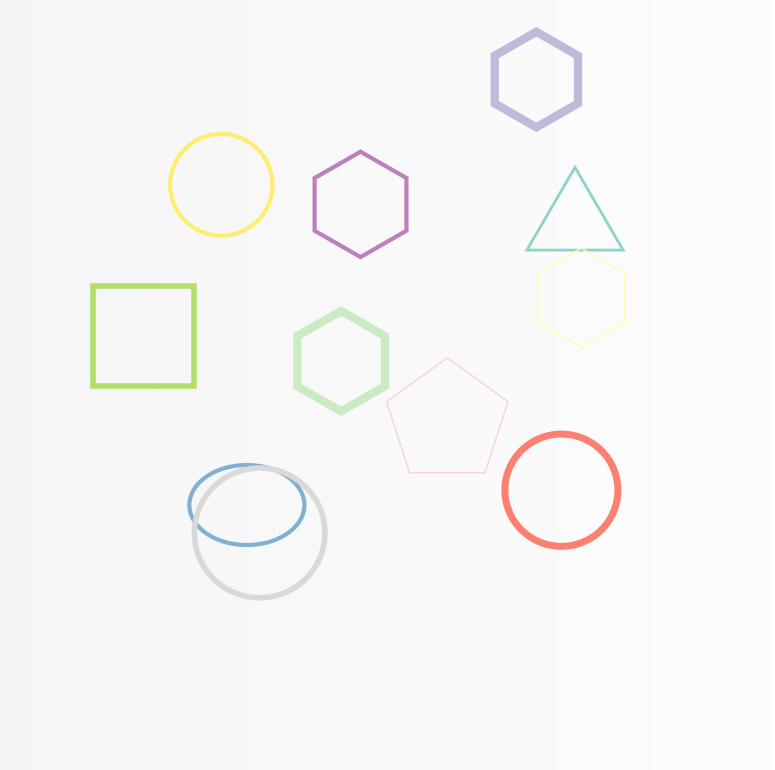[{"shape": "triangle", "thickness": 1, "radius": 0.36, "center": [0.742, 0.711]}, {"shape": "hexagon", "thickness": 0.5, "radius": 0.32, "center": [0.75, 0.613]}, {"shape": "hexagon", "thickness": 3, "radius": 0.31, "center": [0.692, 0.897]}, {"shape": "circle", "thickness": 2.5, "radius": 0.36, "center": [0.724, 0.363]}, {"shape": "oval", "thickness": 1.5, "radius": 0.37, "center": [0.319, 0.344]}, {"shape": "square", "thickness": 2, "radius": 0.32, "center": [0.185, 0.564]}, {"shape": "pentagon", "thickness": 0.5, "radius": 0.41, "center": [0.577, 0.453]}, {"shape": "circle", "thickness": 2, "radius": 0.42, "center": [0.335, 0.308]}, {"shape": "hexagon", "thickness": 1.5, "radius": 0.34, "center": [0.465, 0.735]}, {"shape": "hexagon", "thickness": 3, "radius": 0.33, "center": [0.44, 0.531]}, {"shape": "circle", "thickness": 1.5, "radius": 0.33, "center": [0.286, 0.76]}]